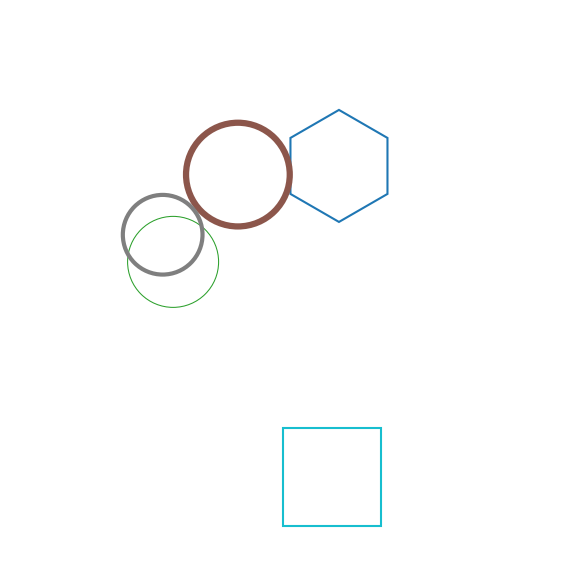[{"shape": "hexagon", "thickness": 1, "radius": 0.48, "center": [0.587, 0.712]}, {"shape": "circle", "thickness": 0.5, "radius": 0.39, "center": [0.3, 0.546]}, {"shape": "circle", "thickness": 3, "radius": 0.45, "center": [0.412, 0.697]}, {"shape": "circle", "thickness": 2, "radius": 0.34, "center": [0.282, 0.593]}, {"shape": "square", "thickness": 1, "radius": 0.42, "center": [0.576, 0.173]}]